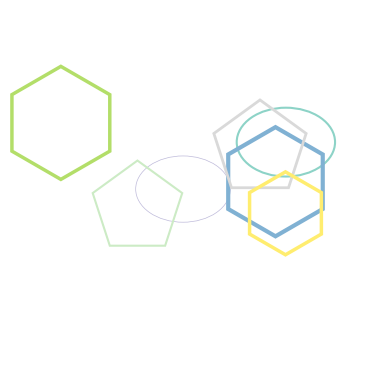[{"shape": "oval", "thickness": 1.5, "radius": 0.64, "center": [0.743, 0.631]}, {"shape": "oval", "thickness": 0.5, "radius": 0.61, "center": [0.475, 0.509]}, {"shape": "hexagon", "thickness": 3, "radius": 0.71, "center": [0.716, 0.528]}, {"shape": "hexagon", "thickness": 2.5, "radius": 0.73, "center": [0.158, 0.681]}, {"shape": "pentagon", "thickness": 2, "radius": 0.63, "center": [0.675, 0.614]}, {"shape": "pentagon", "thickness": 1.5, "radius": 0.61, "center": [0.357, 0.461]}, {"shape": "hexagon", "thickness": 2.5, "radius": 0.54, "center": [0.741, 0.446]}]